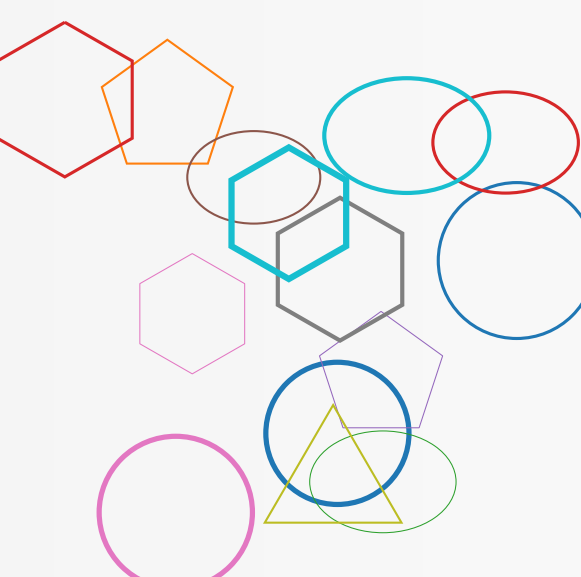[{"shape": "circle", "thickness": 2.5, "radius": 0.62, "center": [0.58, 0.249]}, {"shape": "circle", "thickness": 1.5, "radius": 0.67, "center": [0.889, 0.548]}, {"shape": "pentagon", "thickness": 1, "radius": 0.59, "center": [0.288, 0.812]}, {"shape": "oval", "thickness": 0.5, "radius": 0.63, "center": [0.659, 0.165]}, {"shape": "oval", "thickness": 1.5, "radius": 0.63, "center": [0.87, 0.752]}, {"shape": "hexagon", "thickness": 1.5, "radius": 0.67, "center": [0.112, 0.827]}, {"shape": "pentagon", "thickness": 0.5, "radius": 0.56, "center": [0.656, 0.348]}, {"shape": "oval", "thickness": 1, "radius": 0.57, "center": [0.437, 0.692]}, {"shape": "circle", "thickness": 2.5, "radius": 0.66, "center": [0.302, 0.112]}, {"shape": "hexagon", "thickness": 0.5, "radius": 0.52, "center": [0.331, 0.456]}, {"shape": "hexagon", "thickness": 2, "radius": 0.62, "center": [0.585, 0.533]}, {"shape": "triangle", "thickness": 1, "radius": 0.68, "center": [0.573, 0.162]}, {"shape": "oval", "thickness": 2, "radius": 0.71, "center": [0.7, 0.764]}, {"shape": "hexagon", "thickness": 3, "radius": 0.57, "center": [0.497, 0.63]}]